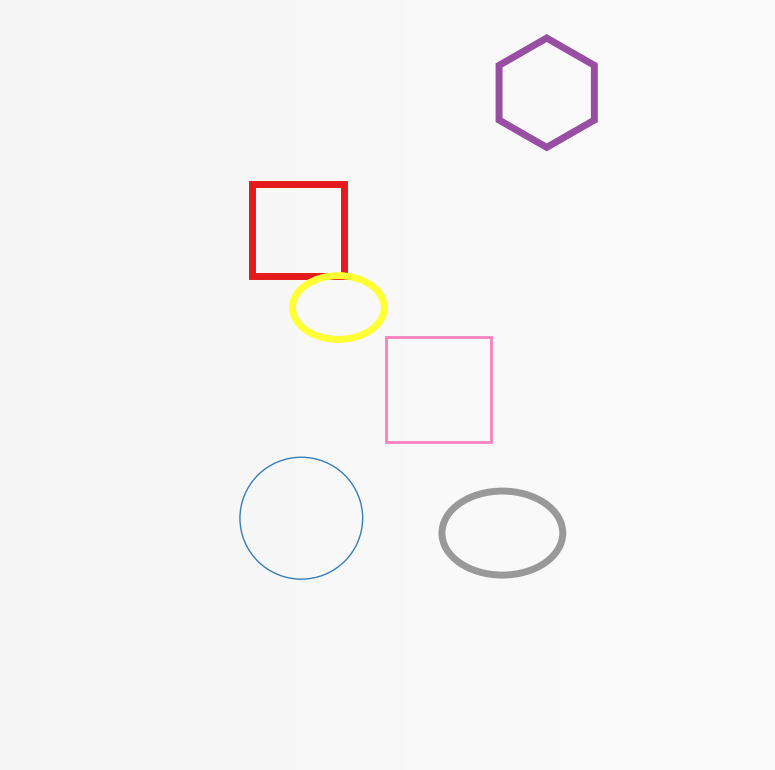[{"shape": "square", "thickness": 2.5, "radius": 0.3, "center": [0.385, 0.701]}, {"shape": "circle", "thickness": 0.5, "radius": 0.4, "center": [0.389, 0.327]}, {"shape": "hexagon", "thickness": 2.5, "radius": 0.35, "center": [0.705, 0.88]}, {"shape": "oval", "thickness": 2.5, "radius": 0.3, "center": [0.437, 0.601]}, {"shape": "square", "thickness": 1, "radius": 0.34, "center": [0.566, 0.494]}, {"shape": "oval", "thickness": 2.5, "radius": 0.39, "center": [0.648, 0.308]}]